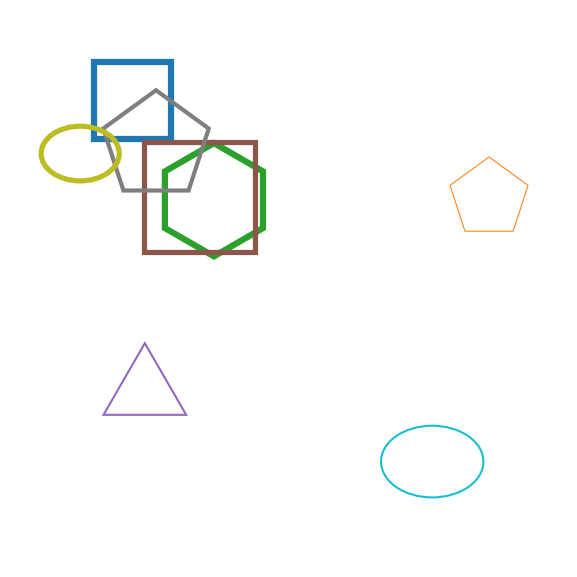[{"shape": "square", "thickness": 3, "radius": 0.33, "center": [0.229, 0.825]}, {"shape": "pentagon", "thickness": 0.5, "radius": 0.36, "center": [0.847, 0.656]}, {"shape": "hexagon", "thickness": 3, "radius": 0.49, "center": [0.37, 0.653]}, {"shape": "triangle", "thickness": 1, "radius": 0.41, "center": [0.251, 0.322]}, {"shape": "square", "thickness": 2.5, "radius": 0.48, "center": [0.346, 0.658]}, {"shape": "pentagon", "thickness": 2, "radius": 0.48, "center": [0.27, 0.747]}, {"shape": "oval", "thickness": 2.5, "radius": 0.34, "center": [0.139, 0.733]}, {"shape": "oval", "thickness": 1, "radius": 0.44, "center": [0.748, 0.2]}]